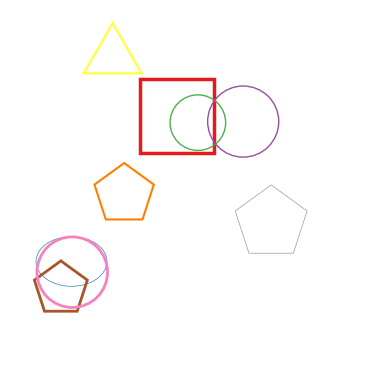[{"shape": "square", "thickness": 2.5, "radius": 0.48, "center": [0.46, 0.7]}, {"shape": "oval", "thickness": 0.5, "radius": 0.46, "center": [0.186, 0.321]}, {"shape": "circle", "thickness": 1, "radius": 0.36, "center": [0.514, 0.681]}, {"shape": "circle", "thickness": 1, "radius": 0.46, "center": [0.632, 0.684]}, {"shape": "pentagon", "thickness": 1.5, "radius": 0.41, "center": [0.322, 0.495]}, {"shape": "triangle", "thickness": 1.5, "radius": 0.43, "center": [0.293, 0.853]}, {"shape": "pentagon", "thickness": 2, "radius": 0.36, "center": [0.158, 0.25]}, {"shape": "circle", "thickness": 2, "radius": 0.46, "center": [0.188, 0.293]}, {"shape": "pentagon", "thickness": 0.5, "radius": 0.49, "center": [0.704, 0.422]}]